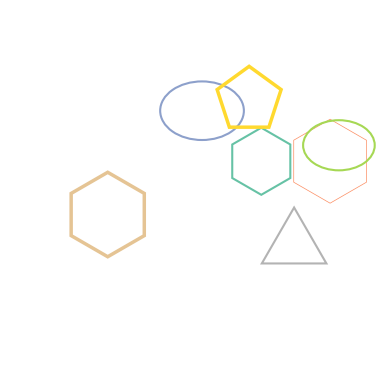[{"shape": "hexagon", "thickness": 1.5, "radius": 0.44, "center": [0.679, 0.581]}, {"shape": "hexagon", "thickness": 0.5, "radius": 0.55, "center": [0.857, 0.581]}, {"shape": "oval", "thickness": 1.5, "radius": 0.54, "center": [0.525, 0.712]}, {"shape": "oval", "thickness": 1.5, "radius": 0.47, "center": [0.88, 0.623]}, {"shape": "pentagon", "thickness": 2.5, "radius": 0.44, "center": [0.647, 0.74]}, {"shape": "hexagon", "thickness": 2.5, "radius": 0.55, "center": [0.28, 0.443]}, {"shape": "triangle", "thickness": 1.5, "radius": 0.48, "center": [0.764, 0.364]}]